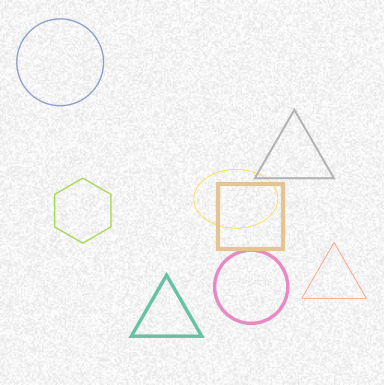[{"shape": "triangle", "thickness": 2.5, "radius": 0.53, "center": [0.433, 0.18]}, {"shape": "triangle", "thickness": 0.5, "radius": 0.48, "center": [0.868, 0.274]}, {"shape": "circle", "thickness": 1, "radius": 0.56, "center": [0.156, 0.838]}, {"shape": "circle", "thickness": 2.5, "radius": 0.48, "center": [0.652, 0.255]}, {"shape": "hexagon", "thickness": 1, "radius": 0.42, "center": [0.215, 0.453]}, {"shape": "oval", "thickness": 0.5, "radius": 0.55, "center": [0.613, 0.484]}, {"shape": "square", "thickness": 3, "radius": 0.43, "center": [0.65, 0.438]}, {"shape": "triangle", "thickness": 1.5, "radius": 0.59, "center": [0.765, 0.596]}]